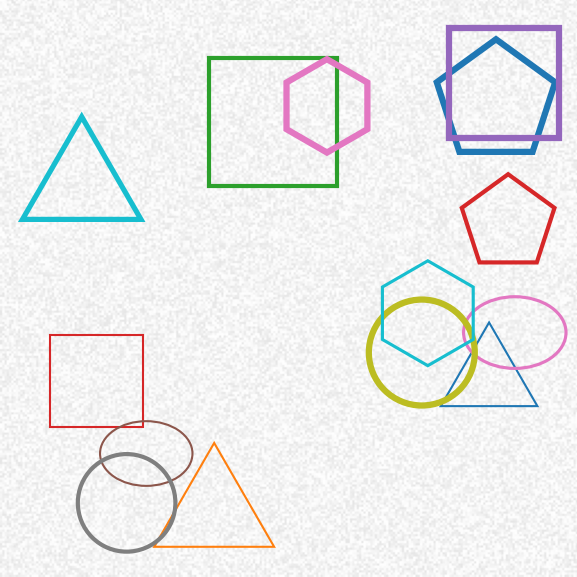[{"shape": "triangle", "thickness": 1, "radius": 0.48, "center": [0.847, 0.344]}, {"shape": "pentagon", "thickness": 3, "radius": 0.54, "center": [0.859, 0.823]}, {"shape": "triangle", "thickness": 1, "radius": 0.6, "center": [0.371, 0.112]}, {"shape": "square", "thickness": 2, "radius": 0.56, "center": [0.473, 0.788]}, {"shape": "pentagon", "thickness": 2, "radius": 0.42, "center": [0.88, 0.613]}, {"shape": "square", "thickness": 1, "radius": 0.4, "center": [0.167, 0.339]}, {"shape": "square", "thickness": 3, "radius": 0.48, "center": [0.872, 0.856]}, {"shape": "oval", "thickness": 1, "radius": 0.4, "center": [0.253, 0.214]}, {"shape": "hexagon", "thickness": 3, "radius": 0.4, "center": [0.566, 0.816]}, {"shape": "oval", "thickness": 1.5, "radius": 0.44, "center": [0.891, 0.423]}, {"shape": "circle", "thickness": 2, "radius": 0.42, "center": [0.219, 0.128]}, {"shape": "circle", "thickness": 3, "radius": 0.46, "center": [0.73, 0.389]}, {"shape": "triangle", "thickness": 2.5, "radius": 0.59, "center": [0.142, 0.678]}, {"shape": "hexagon", "thickness": 1.5, "radius": 0.45, "center": [0.741, 0.457]}]